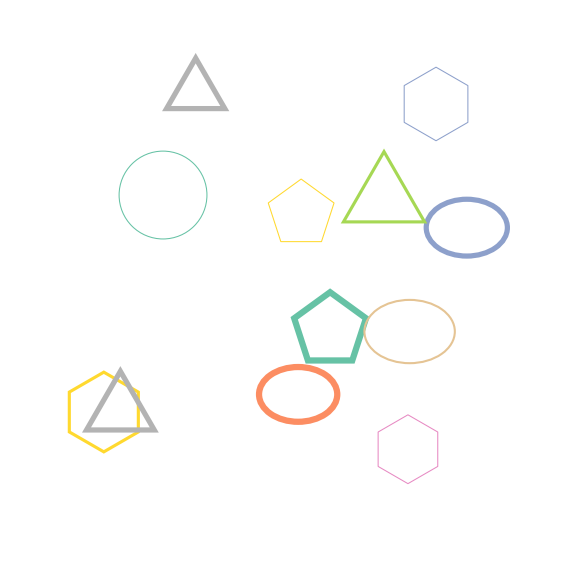[{"shape": "pentagon", "thickness": 3, "radius": 0.33, "center": [0.572, 0.428]}, {"shape": "circle", "thickness": 0.5, "radius": 0.38, "center": [0.282, 0.661]}, {"shape": "oval", "thickness": 3, "radius": 0.34, "center": [0.516, 0.316]}, {"shape": "oval", "thickness": 2.5, "radius": 0.35, "center": [0.808, 0.605]}, {"shape": "hexagon", "thickness": 0.5, "radius": 0.32, "center": [0.755, 0.819]}, {"shape": "hexagon", "thickness": 0.5, "radius": 0.3, "center": [0.706, 0.221]}, {"shape": "triangle", "thickness": 1.5, "radius": 0.41, "center": [0.665, 0.655]}, {"shape": "hexagon", "thickness": 1.5, "radius": 0.34, "center": [0.18, 0.286]}, {"shape": "pentagon", "thickness": 0.5, "radius": 0.3, "center": [0.521, 0.629]}, {"shape": "oval", "thickness": 1, "radius": 0.39, "center": [0.709, 0.425]}, {"shape": "triangle", "thickness": 2.5, "radius": 0.29, "center": [0.339, 0.84]}, {"shape": "triangle", "thickness": 2.5, "radius": 0.34, "center": [0.208, 0.288]}]